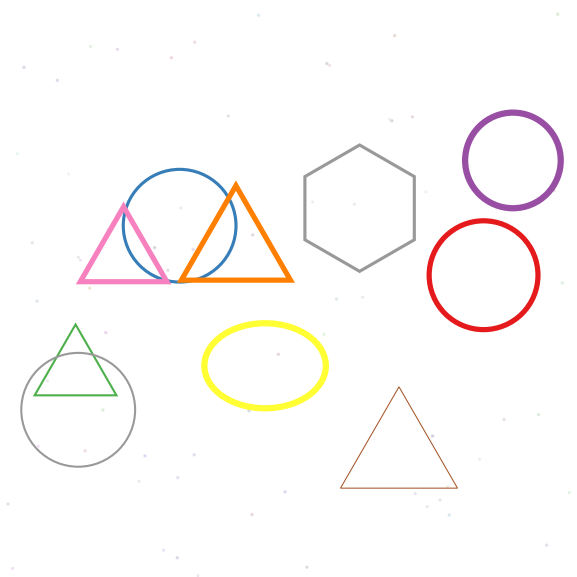[{"shape": "circle", "thickness": 2.5, "radius": 0.47, "center": [0.837, 0.523]}, {"shape": "circle", "thickness": 1.5, "radius": 0.49, "center": [0.311, 0.608]}, {"shape": "triangle", "thickness": 1, "radius": 0.41, "center": [0.131, 0.355]}, {"shape": "circle", "thickness": 3, "radius": 0.41, "center": [0.888, 0.721]}, {"shape": "triangle", "thickness": 2.5, "radius": 0.55, "center": [0.408, 0.569]}, {"shape": "oval", "thickness": 3, "radius": 0.53, "center": [0.459, 0.366]}, {"shape": "triangle", "thickness": 0.5, "radius": 0.58, "center": [0.691, 0.212]}, {"shape": "triangle", "thickness": 2.5, "radius": 0.43, "center": [0.214, 0.555]}, {"shape": "hexagon", "thickness": 1.5, "radius": 0.55, "center": [0.623, 0.639]}, {"shape": "circle", "thickness": 1, "radius": 0.49, "center": [0.135, 0.29]}]